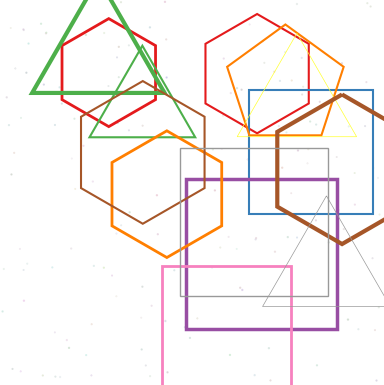[{"shape": "hexagon", "thickness": 2, "radius": 0.7, "center": [0.283, 0.811]}, {"shape": "hexagon", "thickness": 1.5, "radius": 0.77, "center": [0.668, 0.809]}, {"shape": "square", "thickness": 1.5, "radius": 0.81, "center": [0.808, 0.605]}, {"shape": "triangle", "thickness": 1.5, "radius": 0.79, "center": [0.37, 0.723]}, {"shape": "triangle", "thickness": 3, "radius": 0.99, "center": [0.255, 0.858]}, {"shape": "square", "thickness": 2.5, "radius": 0.98, "center": [0.679, 0.34]}, {"shape": "hexagon", "thickness": 2, "radius": 0.82, "center": [0.433, 0.496]}, {"shape": "pentagon", "thickness": 1.5, "radius": 0.8, "center": [0.741, 0.777]}, {"shape": "triangle", "thickness": 0.5, "radius": 0.9, "center": [0.771, 0.734]}, {"shape": "hexagon", "thickness": 1.5, "radius": 0.93, "center": [0.371, 0.604]}, {"shape": "hexagon", "thickness": 3, "radius": 0.97, "center": [0.888, 0.56]}, {"shape": "square", "thickness": 2, "radius": 0.83, "center": [0.588, 0.143]}, {"shape": "triangle", "thickness": 0.5, "radius": 0.96, "center": [0.848, 0.3]}, {"shape": "square", "thickness": 1, "radius": 0.96, "center": [0.66, 0.424]}]